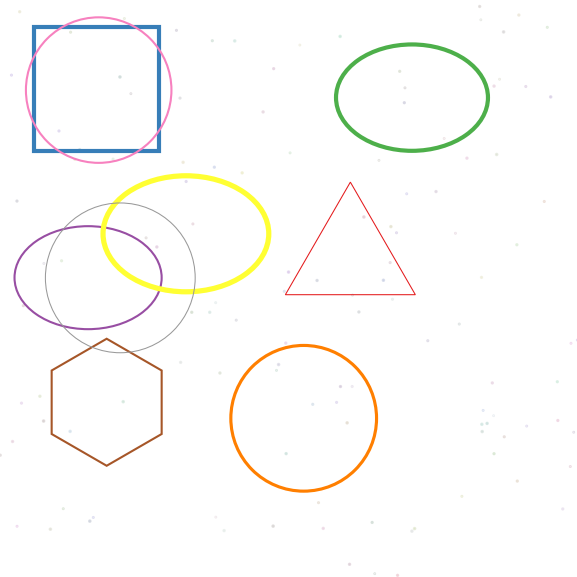[{"shape": "triangle", "thickness": 0.5, "radius": 0.65, "center": [0.607, 0.554]}, {"shape": "square", "thickness": 2, "radius": 0.54, "center": [0.167, 0.844]}, {"shape": "oval", "thickness": 2, "radius": 0.66, "center": [0.713, 0.83]}, {"shape": "oval", "thickness": 1, "radius": 0.64, "center": [0.153, 0.518]}, {"shape": "circle", "thickness": 1.5, "radius": 0.63, "center": [0.526, 0.275]}, {"shape": "oval", "thickness": 2.5, "radius": 0.72, "center": [0.322, 0.594]}, {"shape": "hexagon", "thickness": 1, "radius": 0.55, "center": [0.185, 0.303]}, {"shape": "circle", "thickness": 1, "radius": 0.63, "center": [0.171, 0.843]}, {"shape": "circle", "thickness": 0.5, "radius": 0.65, "center": [0.208, 0.518]}]